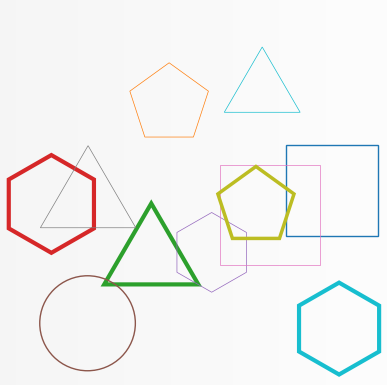[{"shape": "square", "thickness": 1, "radius": 0.6, "center": [0.857, 0.505]}, {"shape": "pentagon", "thickness": 0.5, "radius": 0.53, "center": [0.436, 0.73]}, {"shape": "triangle", "thickness": 3, "radius": 0.7, "center": [0.39, 0.331]}, {"shape": "hexagon", "thickness": 3, "radius": 0.63, "center": [0.133, 0.47]}, {"shape": "hexagon", "thickness": 0.5, "radius": 0.52, "center": [0.546, 0.345]}, {"shape": "circle", "thickness": 1, "radius": 0.62, "center": [0.226, 0.16]}, {"shape": "square", "thickness": 0.5, "radius": 0.65, "center": [0.696, 0.442]}, {"shape": "triangle", "thickness": 0.5, "radius": 0.71, "center": [0.227, 0.48]}, {"shape": "pentagon", "thickness": 2.5, "radius": 0.52, "center": [0.66, 0.464]}, {"shape": "triangle", "thickness": 0.5, "radius": 0.57, "center": [0.677, 0.765]}, {"shape": "hexagon", "thickness": 3, "radius": 0.6, "center": [0.875, 0.147]}]